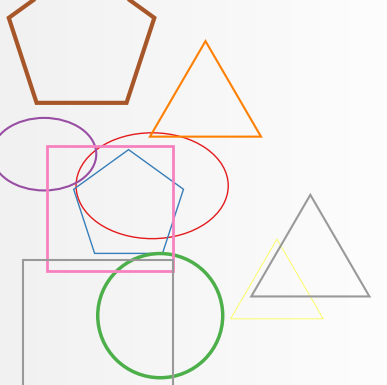[{"shape": "oval", "thickness": 1, "radius": 0.98, "center": [0.393, 0.518]}, {"shape": "pentagon", "thickness": 1, "radius": 0.74, "center": [0.332, 0.462]}, {"shape": "circle", "thickness": 2.5, "radius": 0.81, "center": [0.413, 0.18]}, {"shape": "oval", "thickness": 1.5, "radius": 0.67, "center": [0.114, 0.6]}, {"shape": "triangle", "thickness": 1.5, "radius": 0.83, "center": [0.53, 0.728]}, {"shape": "triangle", "thickness": 0.5, "radius": 0.69, "center": [0.715, 0.241]}, {"shape": "pentagon", "thickness": 3, "radius": 0.99, "center": [0.21, 0.893]}, {"shape": "square", "thickness": 2, "radius": 0.81, "center": [0.284, 0.459]}, {"shape": "triangle", "thickness": 1.5, "radius": 0.88, "center": [0.801, 0.318]}, {"shape": "square", "thickness": 1.5, "radius": 0.97, "center": [0.253, 0.129]}]